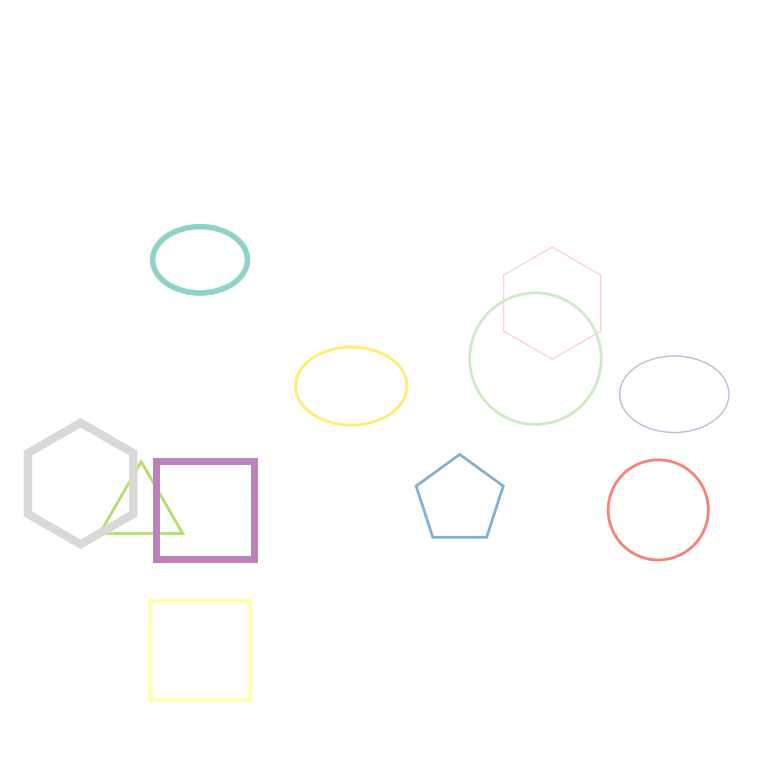[{"shape": "oval", "thickness": 2, "radius": 0.31, "center": [0.26, 0.663]}, {"shape": "square", "thickness": 1.5, "radius": 0.32, "center": [0.26, 0.155]}, {"shape": "oval", "thickness": 0.5, "radius": 0.35, "center": [0.876, 0.488]}, {"shape": "circle", "thickness": 1, "radius": 0.33, "center": [0.855, 0.338]}, {"shape": "pentagon", "thickness": 1, "radius": 0.3, "center": [0.597, 0.35]}, {"shape": "triangle", "thickness": 1, "radius": 0.31, "center": [0.183, 0.338]}, {"shape": "hexagon", "thickness": 0.5, "radius": 0.36, "center": [0.717, 0.606]}, {"shape": "hexagon", "thickness": 3, "radius": 0.39, "center": [0.105, 0.372]}, {"shape": "square", "thickness": 2.5, "radius": 0.32, "center": [0.266, 0.338]}, {"shape": "circle", "thickness": 1, "radius": 0.43, "center": [0.695, 0.534]}, {"shape": "oval", "thickness": 1, "radius": 0.36, "center": [0.456, 0.499]}]